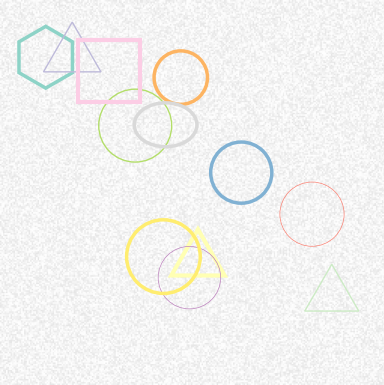[{"shape": "hexagon", "thickness": 2.5, "radius": 0.4, "center": [0.119, 0.851]}, {"shape": "triangle", "thickness": 3, "radius": 0.4, "center": [0.514, 0.324]}, {"shape": "triangle", "thickness": 1, "radius": 0.43, "center": [0.188, 0.856]}, {"shape": "circle", "thickness": 0.5, "radius": 0.42, "center": [0.81, 0.444]}, {"shape": "circle", "thickness": 2.5, "radius": 0.4, "center": [0.627, 0.552]}, {"shape": "circle", "thickness": 2.5, "radius": 0.35, "center": [0.47, 0.798]}, {"shape": "circle", "thickness": 1, "radius": 0.47, "center": [0.351, 0.674]}, {"shape": "square", "thickness": 3, "radius": 0.4, "center": [0.283, 0.815]}, {"shape": "oval", "thickness": 2.5, "radius": 0.41, "center": [0.43, 0.676]}, {"shape": "circle", "thickness": 0.5, "radius": 0.41, "center": [0.492, 0.279]}, {"shape": "triangle", "thickness": 1, "radius": 0.41, "center": [0.862, 0.233]}, {"shape": "circle", "thickness": 2.5, "radius": 0.48, "center": [0.424, 0.333]}]